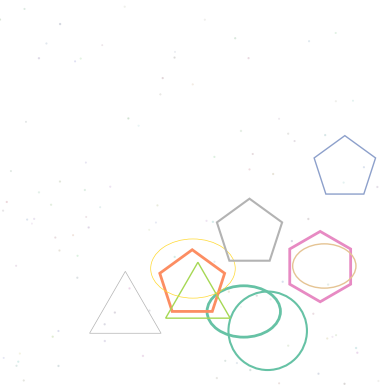[{"shape": "circle", "thickness": 1.5, "radius": 0.51, "center": [0.695, 0.141]}, {"shape": "oval", "thickness": 2, "radius": 0.48, "center": [0.633, 0.191]}, {"shape": "pentagon", "thickness": 2, "radius": 0.44, "center": [0.499, 0.263]}, {"shape": "pentagon", "thickness": 1, "radius": 0.42, "center": [0.896, 0.564]}, {"shape": "hexagon", "thickness": 2, "radius": 0.46, "center": [0.832, 0.308]}, {"shape": "triangle", "thickness": 1, "radius": 0.48, "center": [0.514, 0.222]}, {"shape": "oval", "thickness": 0.5, "radius": 0.55, "center": [0.501, 0.302]}, {"shape": "oval", "thickness": 1, "radius": 0.41, "center": [0.842, 0.309]}, {"shape": "triangle", "thickness": 0.5, "radius": 0.54, "center": [0.326, 0.188]}, {"shape": "pentagon", "thickness": 1.5, "radius": 0.45, "center": [0.648, 0.395]}]